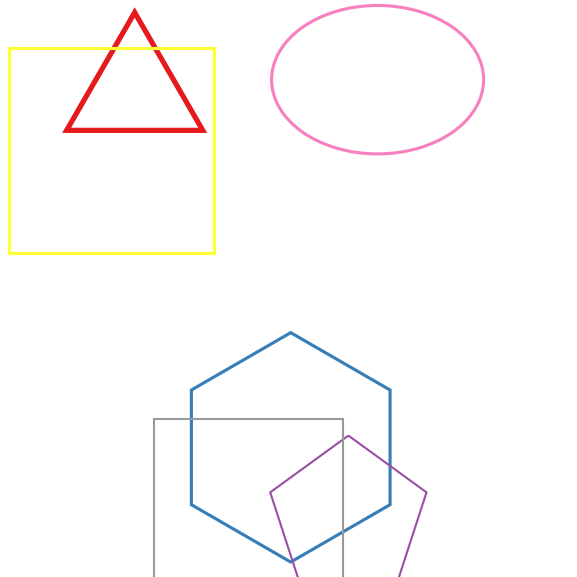[{"shape": "triangle", "thickness": 2.5, "radius": 0.68, "center": [0.233, 0.841]}, {"shape": "hexagon", "thickness": 1.5, "radius": 0.99, "center": [0.503, 0.224]}, {"shape": "pentagon", "thickness": 1, "radius": 0.71, "center": [0.603, 0.103]}, {"shape": "square", "thickness": 1.5, "radius": 0.89, "center": [0.193, 0.739]}, {"shape": "oval", "thickness": 1.5, "radius": 0.92, "center": [0.654, 0.861]}, {"shape": "square", "thickness": 1, "radius": 0.82, "center": [0.43, 0.11]}]